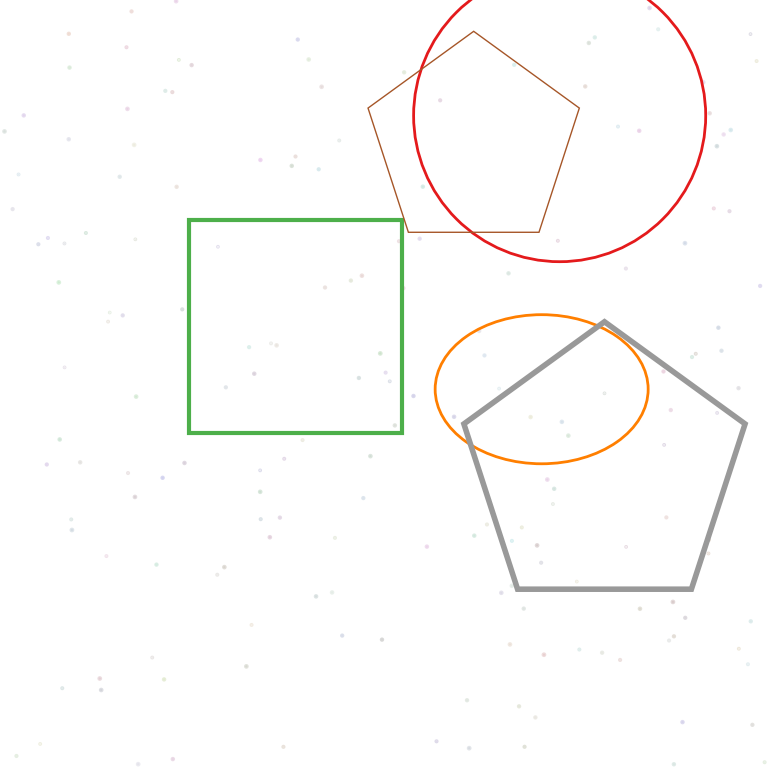[{"shape": "circle", "thickness": 1, "radius": 0.95, "center": [0.727, 0.85]}, {"shape": "square", "thickness": 1.5, "radius": 0.69, "center": [0.384, 0.576]}, {"shape": "oval", "thickness": 1, "radius": 0.69, "center": [0.703, 0.495]}, {"shape": "pentagon", "thickness": 0.5, "radius": 0.72, "center": [0.615, 0.815]}, {"shape": "pentagon", "thickness": 2, "radius": 0.96, "center": [0.785, 0.39]}]